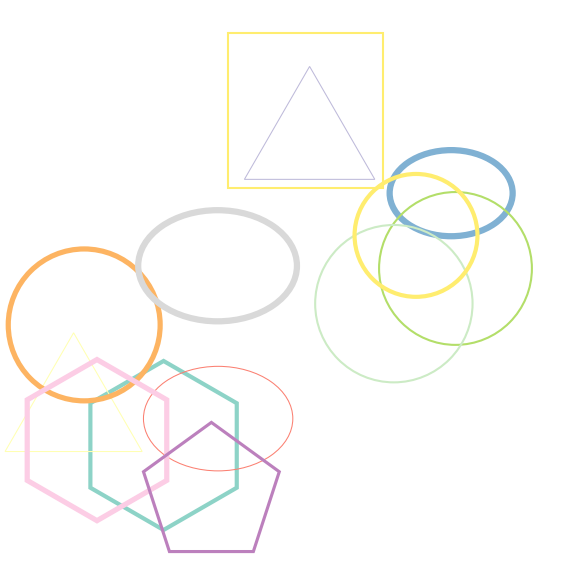[{"shape": "hexagon", "thickness": 2, "radius": 0.73, "center": [0.283, 0.228]}, {"shape": "triangle", "thickness": 0.5, "radius": 0.69, "center": [0.127, 0.286]}, {"shape": "triangle", "thickness": 0.5, "radius": 0.65, "center": [0.536, 0.754]}, {"shape": "oval", "thickness": 0.5, "radius": 0.65, "center": [0.378, 0.274]}, {"shape": "oval", "thickness": 3, "radius": 0.53, "center": [0.781, 0.665]}, {"shape": "circle", "thickness": 2.5, "radius": 0.66, "center": [0.146, 0.437]}, {"shape": "circle", "thickness": 1, "radius": 0.66, "center": [0.789, 0.534]}, {"shape": "hexagon", "thickness": 2.5, "radius": 0.7, "center": [0.168, 0.237]}, {"shape": "oval", "thickness": 3, "radius": 0.69, "center": [0.377, 0.539]}, {"shape": "pentagon", "thickness": 1.5, "radius": 0.62, "center": [0.366, 0.144]}, {"shape": "circle", "thickness": 1, "radius": 0.68, "center": [0.682, 0.473]}, {"shape": "circle", "thickness": 2, "radius": 0.53, "center": [0.72, 0.592]}, {"shape": "square", "thickness": 1, "radius": 0.67, "center": [0.529, 0.808]}]